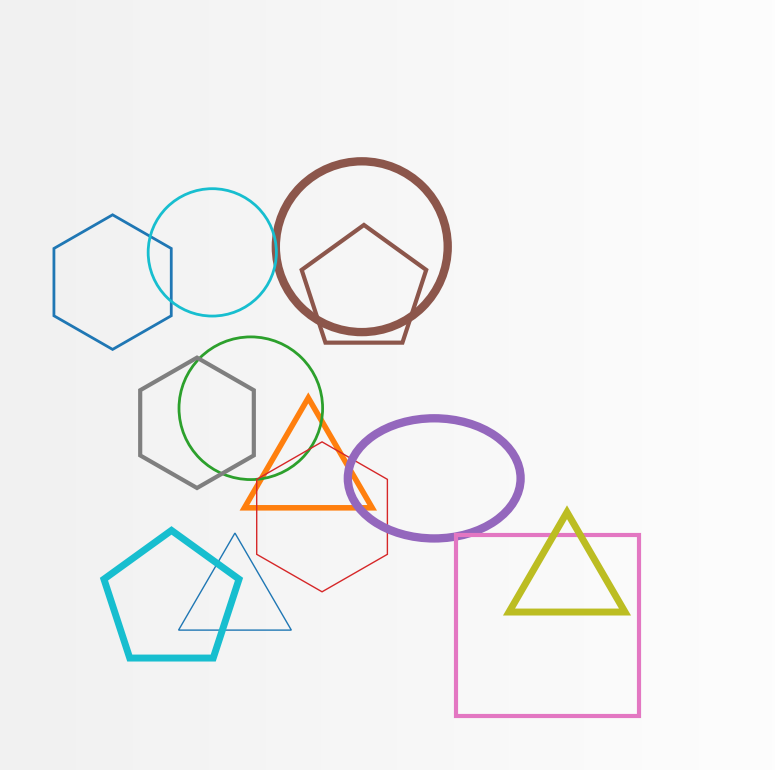[{"shape": "hexagon", "thickness": 1, "radius": 0.44, "center": [0.145, 0.634]}, {"shape": "triangle", "thickness": 0.5, "radius": 0.42, "center": [0.303, 0.224]}, {"shape": "triangle", "thickness": 2, "radius": 0.48, "center": [0.398, 0.388]}, {"shape": "circle", "thickness": 1, "radius": 0.46, "center": [0.324, 0.47]}, {"shape": "hexagon", "thickness": 0.5, "radius": 0.49, "center": [0.416, 0.329]}, {"shape": "oval", "thickness": 3, "radius": 0.56, "center": [0.56, 0.379]}, {"shape": "pentagon", "thickness": 1.5, "radius": 0.42, "center": [0.47, 0.623]}, {"shape": "circle", "thickness": 3, "radius": 0.55, "center": [0.467, 0.68]}, {"shape": "square", "thickness": 1.5, "radius": 0.59, "center": [0.706, 0.188]}, {"shape": "hexagon", "thickness": 1.5, "radius": 0.42, "center": [0.254, 0.451]}, {"shape": "triangle", "thickness": 2.5, "radius": 0.43, "center": [0.732, 0.248]}, {"shape": "circle", "thickness": 1, "radius": 0.41, "center": [0.274, 0.672]}, {"shape": "pentagon", "thickness": 2.5, "radius": 0.46, "center": [0.221, 0.22]}]